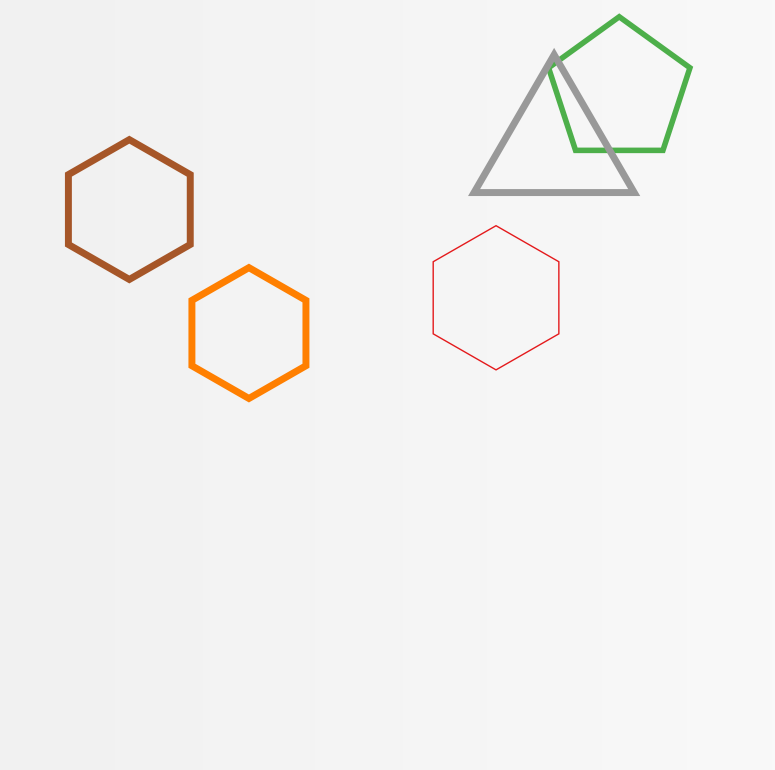[{"shape": "hexagon", "thickness": 0.5, "radius": 0.47, "center": [0.64, 0.613]}, {"shape": "pentagon", "thickness": 2, "radius": 0.48, "center": [0.799, 0.882]}, {"shape": "hexagon", "thickness": 2.5, "radius": 0.42, "center": [0.321, 0.567]}, {"shape": "hexagon", "thickness": 2.5, "radius": 0.45, "center": [0.167, 0.728]}, {"shape": "triangle", "thickness": 2.5, "radius": 0.6, "center": [0.715, 0.81]}]